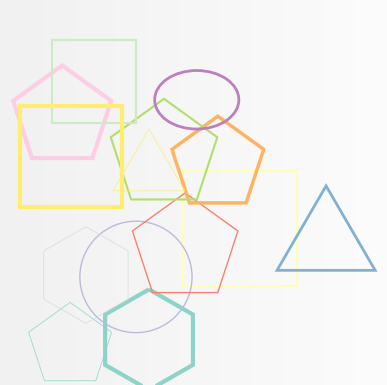[{"shape": "pentagon", "thickness": 0.5, "radius": 0.56, "center": [0.181, 0.102]}, {"shape": "hexagon", "thickness": 3, "radius": 0.65, "center": [0.385, 0.118]}, {"shape": "square", "thickness": 1.5, "radius": 0.74, "center": [0.618, 0.406]}, {"shape": "circle", "thickness": 1, "radius": 0.72, "center": [0.351, 0.281]}, {"shape": "pentagon", "thickness": 1, "radius": 0.72, "center": [0.478, 0.356]}, {"shape": "triangle", "thickness": 2, "radius": 0.73, "center": [0.842, 0.371]}, {"shape": "pentagon", "thickness": 2.5, "radius": 0.62, "center": [0.562, 0.574]}, {"shape": "pentagon", "thickness": 1.5, "radius": 0.72, "center": [0.423, 0.599]}, {"shape": "pentagon", "thickness": 3, "radius": 0.66, "center": [0.161, 0.697]}, {"shape": "hexagon", "thickness": 0.5, "radius": 0.63, "center": [0.222, 0.286]}, {"shape": "oval", "thickness": 2, "radius": 0.54, "center": [0.508, 0.741]}, {"shape": "square", "thickness": 1.5, "radius": 0.54, "center": [0.242, 0.788]}, {"shape": "triangle", "thickness": 0.5, "radius": 0.54, "center": [0.384, 0.558]}, {"shape": "square", "thickness": 3, "radius": 0.66, "center": [0.183, 0.594]}]